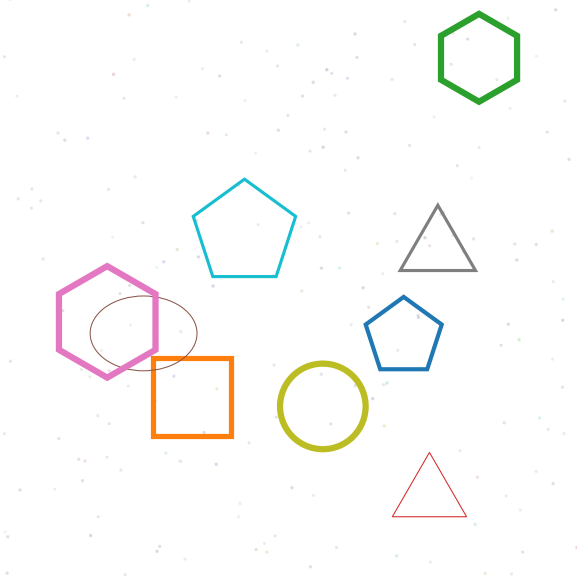[{"shape": "pentagon", "thickness": 2, "radius": 0.35, "center": [0.699, 0.416]}, {"shape": "square", "thickness": 2.5, "radius": 0.34, "center": [0.333, 0.312]}, {"shape": "hexagon", "thickness": 3, "radius": 0.38, "center": [0.83, 0.899]}, {"shape": "triangle", "thickness": 0.5, "radius": 0.37, "center": [0.744, 0.141]}, {"shape": "oval", "thickness": 0.5, "radius": 0.46, "center": [0.249, 0.422]}, {"shape": "hexagon", "thickness": 3, "radius": 0.48, "center": [0.186, 0.442]}, {"shape": "triangle", "thickness": 1.5, "radius": 0.38, "center": [0.758, 0.568]}, {"shape": "circle", "thickness": 3, "radius": 0.37, "center": [0.559, 0.295]}, {"shape": "pentagon", "thickness": 1.5, "radius": 0.47, "center": [0.423, 0.596]}]